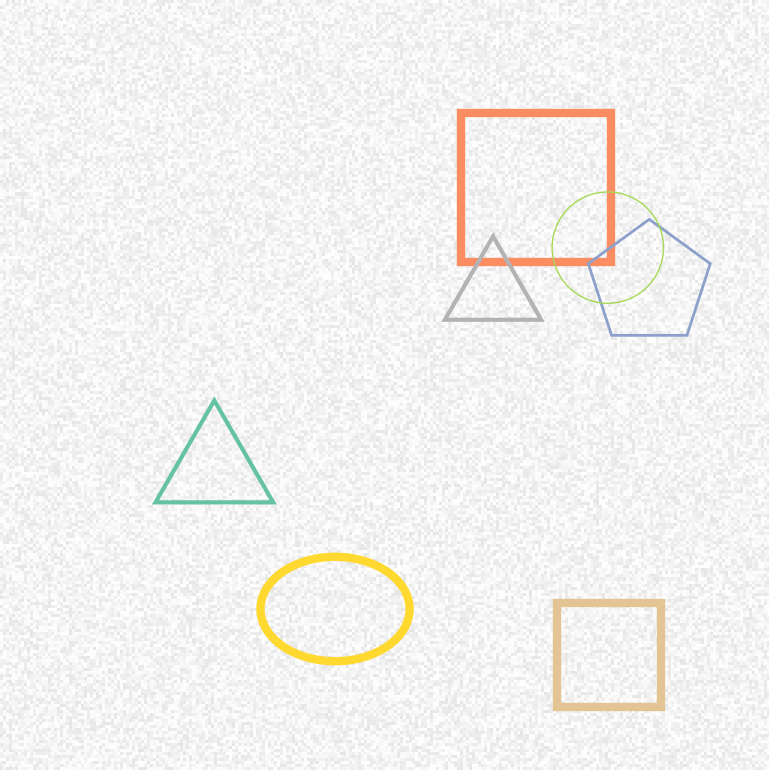[{"shape": "triangle", "thickness": 1.5, "radius": 0.44, "center": [0.278, 0.392]}, {"shape": "square", "thickness": 3, "radius": 0.49, "center": [0.696, 0.756]}, {"shape": "pentagon", "thickness": 1, "radius": 0.42, "center": [0.843, 0.632]}, {"shape": "circle", "thickness": 0.5, "radius": 0.36, "center": [0.789, 0.678]}, {"shape": "oval", "thickness": 3, "radius": 0.48, "center": [0.435, 0.209]}, {"shape": "square", "thickness": 3, "radius": 0.34, "center": [0.79, 0.15]}, {"shape": "triangle", "thickness": 1.5, "radius": 0.36, "center": [0.64, 0.621]}]